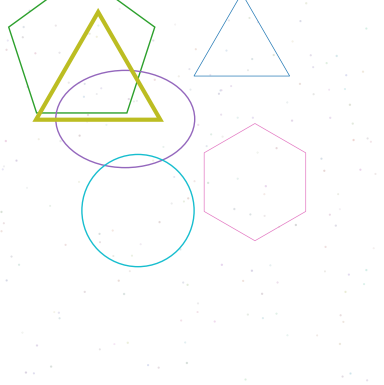[{"shape": "triangle", "thickness": 0.5, "radius": 0.72, "center": [0.628, 0.874]}, {"shape": "pentagon", "thickness": 1, "radius": 1.0, "center": [0.212, 0.868]}, {"shape": "oval", "thickness": 1, "radius": 0.9, "center": [0.325, 0.691]}, {"shape": "hexagon", "thickness": 0.5, "radius": 0.76, "center": [0.662, 0.527]}, {"shape": "triangle", "thickness": 3, "radius": 0.93, "center": [0.255, 0.782]}, {"shape": "circle", "thickness": 1, "radius": 0.73, "center": [0.358, 0.453]}]